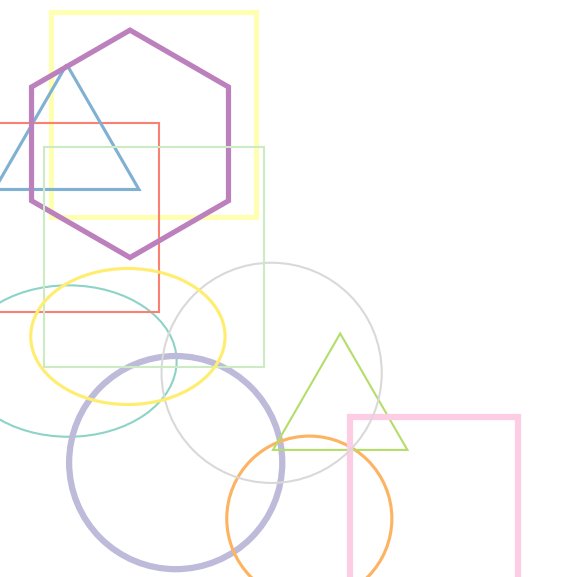[{"shape": "oval", "thickness": 1, "radius": 0.94, "center": [0.119, 0.374]}, {"shape": "square", "thickness": 2.5, "radius": 0.89, "center": [0.265, 0.8]}, {"shape": "circle", "thickness": 3, "radius": 0.92, "center": [0.304, 0.198]}, {"shape": "square", "thickness": 1, "radius": 0.82, "center": [0.112, 0.623]}, {"shape": "triangle", "thickness": 1.5, "radius": 0.72, "center": [0.116, 0.743]}, {"shape": "circle", "thickness": 1.5, "radius": 0.71, "center": [0.536, 0.101]}, {"shape": "triangle", "thickness": 1, "radius": 0.67, "center": [0.589, 0.287]}, {"shape": "square", "thickness": 3, "radius": 0.73, "center": [0.752, 0.131]}, {"shape": "circle", "thickness": 1, "radius": 0.95, "center": [0.47, 0.354]}, {"shape": "hexagon", "thickness": 2.5, "radius": 0.98, "center": [0.225, 0.75]}, {"shape": "square", "thickness": 1, "radius": 0.95, "center": [0.267, 0.554]}, {"shape": "oval", "thickness": 1.5, "radius": 0.84, "center": [0.221, 0.416]}]